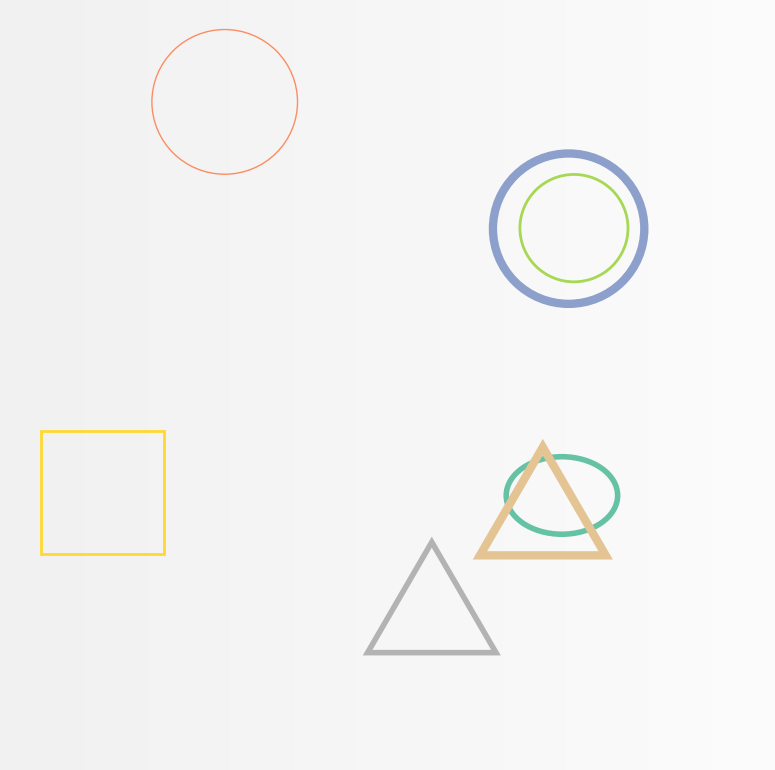[{"shape": "oval", "thickness": 2, "radius": 0.36, "center": [0.725, 0.357]}, {"shape": "circle", "thickness": 0.5, "radius": 0.47, "center": [0.29, 0.868]}, {"shape": "circle", "thickness": 3, "radius": 0.49, "center": [0.734, 0.703]}, {"shape": "circle", "thickness": 1, "radius": 0.35, "center": [0.741, 0.704]}, {"shape": "square", "thickness": 1, "radius": 0.4, "center": [0.132, 0.36]}, {"shape": "triangle", "thickness": 3, "radius": 0.47, "center": [0.7, 0.326]}, {"shape": "triangle", "thickness": 2, "radius": 0.48, "center": [0.557, 0.2]}]